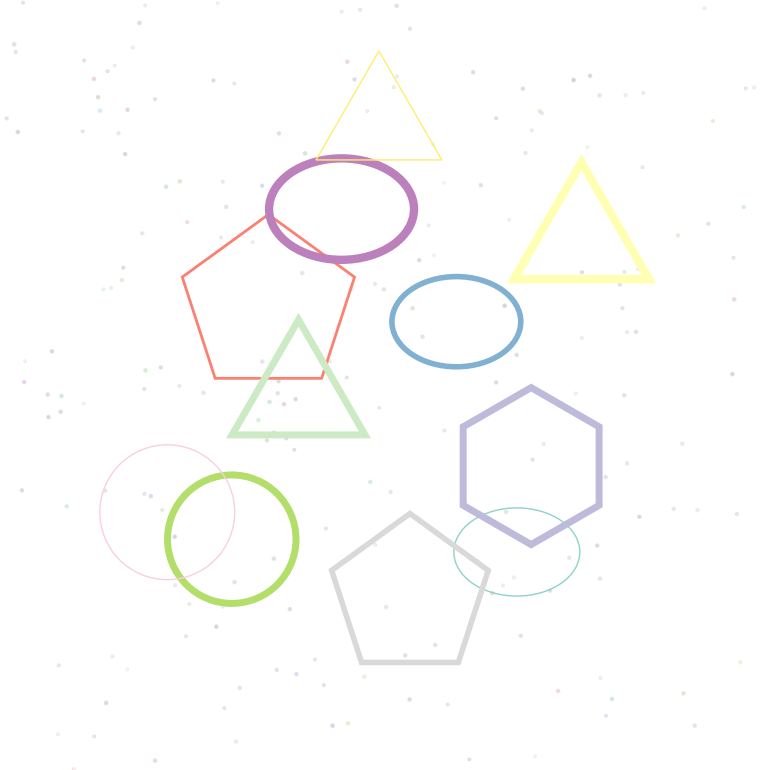[{"shape": "oval", "thickness": 0.5, "radius": 0.41, "center": [0.671, 0.283]}, {"shape": "triangle", "thickness": 3, "radius": 0.51, "center": [0.755, 0.688]}, {"shape": "hexagon", "thickness": 2.5, "radius": 0.51, "center": [0.69, 0.395]}, {"shape": "pentagon", "thickness": 1, "radius": 0.59, "center": [0.349, 0.604]}, {"shape": "oval", "thickness": 2, "radius": 0.42, "center": [0.593, 0.582]}, {"shape": "circle", "thickness": 2.5, "radius": 0.42, "center": [0.301, 0.3]}, {"shape": "circle", "thickness": 0.5, "radius": 0.44, "center": [0.217, 0.335]}, {"shape": "pentagon", "thickness": 2, "radius": 0.53, "center": [0.532, 0.226]}, {"shape": "oval", "thickness": 3, "radius": 0.47, "center": [0.444, 0.728]}, {"shape": "triangle", "thickness": 2.5, "radius": 0.5, "center": [0.388, 0.485]}, {"shape": "triangle", "thickness": 0.5, "radius": 0.47, "center": [0.492, 0.839]}]